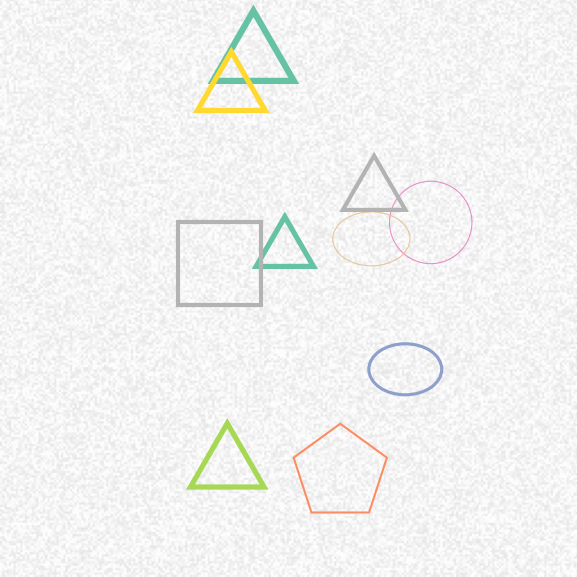[{"shape": "triangle", "thickness": 2.5, "radius": 0.29, "center": [0.493, 0.566]}, {"shape": "triangle", "thickness": 3, "radius": 0.4, "center": [0.439, 0.9]}, {"shape": "pentagon", "thickness": 1, "radius": 0.42, "center": [0.589, 0.18]}, {"shape": "oval", "thickness": 1.5, "radius": 0.32, "center": [0.702, 0.36]}, {"shape": "circle", "thickness": 0.5, "radius": 0.36, "center": [0.746, 0.614]}, {"shape": "triangle", "thickness": 2.5, "radius": 0.37, "center": [0.394, 0.193]}, {"shape": "triangle", "thickness": 2.5, "radius": 0.34, "center": [0.401, 0.842]}, {"shape": "oval", "thickness": 0.5, "radius": 0.33, "center": [0.643, 0.586]}, {"shape": "square", "thickness": 2, "radius": 0.36, "center": [0.38, 0.542]}, {"shape": "triangle", "thickness": 2, "radius": 0.31, "center": [0.648, 0.667]}]